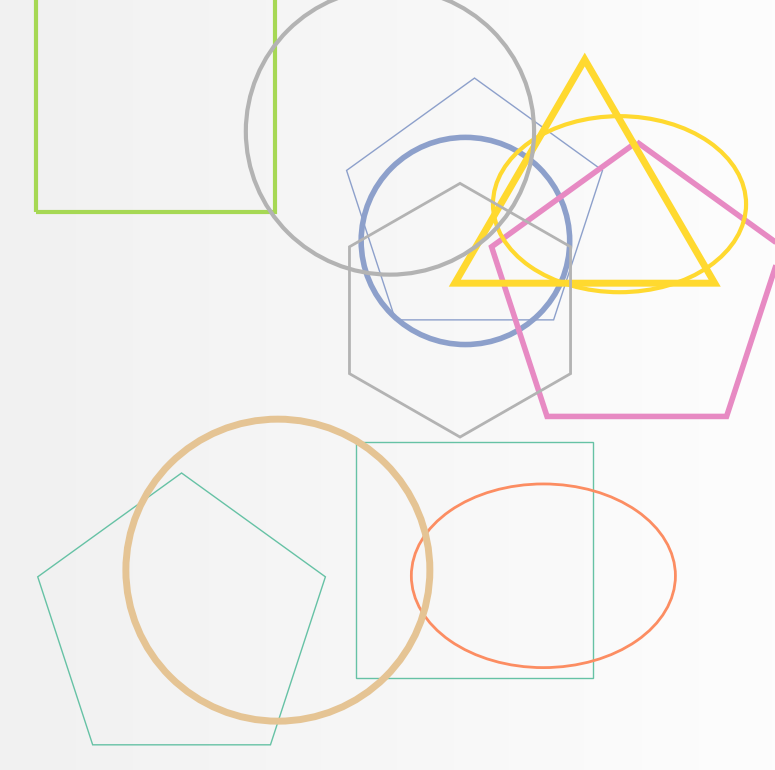[{"shape": "square", "thickness": 0.5, "radius": 0.76, "center": [0.613, 0.273]}, {"shape": "pentagon", "thickness": 0.5, "radius": 0.98, "center": [0.234, 0.191]}, {"shape": "oval", "thickness": 1, "radius": 0.85, "center": [0.701, 0.252]}, {"shape": "pentagon", "thickness": 0.5, "radius": 0.87, "center": [0.612, 0.725]}, {"shape": "circle", "thickness": 2, "radius": 0.67, "center": [0.601, 0.687]}, {"shape": "pentagon", "thickness": 2, "radius": 0.99, "center": [0.822, 0.619]}, {"shape": "square", "thickness": 1.5, "radius": 0.77, "center": [0.201, 0.879]}, {"shape": "oval", "thickness": 1.5, "radius": 0.82, "center": [0.799, 0.735]}, {"shape": "triangle", "thickness": 2.5, "radius": 0.97, "center": [0.755, 0.729]}, {"shape": "circle", "thickness": 2.5, "radius": 0.98, "center": [0.359, 0.26]}, {"shape": "circle", "thickness": 1.5, "radius": 0.93, "center": [0.503, 0.829]}, {"shape": "hexagon", "thickness": 1, "radius": 0.82, "center": [0.594, 0.597]}]